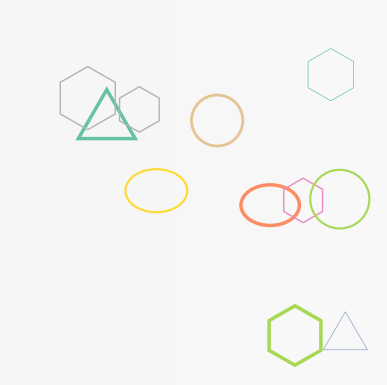[{"shape": "hexagon", "thickness": 0.5, "radius": 0.34, "center": [0.854, 0.806]}, {"shape": "triangle", "thickness": 2.5, "radius": 0.42, "center": [0.276, 0.682]}, {"shape": "oval", "thickness": 2.5, "radius": 0.38, "center": [0.697, 0.467]}, {"shape": "triangle", "thickness": 0.5, "radius": 0.33, "center": [0.891, 0.124]}, {"shape": "hexagon", "thickness": 1, "radius": 0.29, "center": [0.782, 0.479]}, {"shape": "circle", "thickness": 1.5, "radius": 0.38, "center": [0.877, 0.483]}, {"shape": "hexagon", "thickness": 2.5, "radius": 0.39, "center": [0.761, 0.129]}, {"shape": "oval", "thickness": 1.5, "radius": 0.4, "center": [0.403, 0.505]}, {"shape": "circle", "thickness": 2, "radius": 0.33, "center": [0.56, 0.687]}, {"shape": "hexagon", "thickness": 1, "radius": 0.41, "center": [0.227, 0.745]}, {"shape": "hexagon", "thickness": 1, "radius": 0.29, "center": [0.36, 0.716]}]